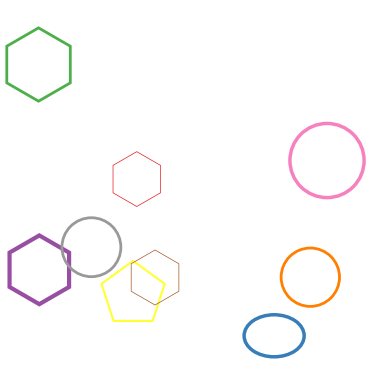[{"shape": "hexagon", "thickness": 0.5, "radius": 0.36, "center": [0.355, 0.535]}, {"shape": "oval", "thickness": 2.5, "radius": 0.39, "center": [0.712, 0.128]}, {"shape": "hexagon", "thickness": 2, "radius": 0.48, "center": [0.1, 0.832]}, {"shape": "hexagon", "thickness": 3, "radius": 0.45, "center": [0.102, 0.299]}, {"shape": "circle", "thickness": 2, "radius": 0.38, "center": [0.806, 0.28]}, {"shape": "pentagon", "thickness": 1.5, "radius": 0.43, "center": [0.346, 0.236]}, {"shape": "hexagon", "thickness": 0.5, "radius": 0.36, "center": [0.403, 0.279]}, {"shape": "circle", "thickness": 2.5, "radius": 0.48, "center": [0.849, 0.583]}, {"shape": "circle", "thickness": 2, "radius": 0.38, "center": [0.237, 0.358]}]